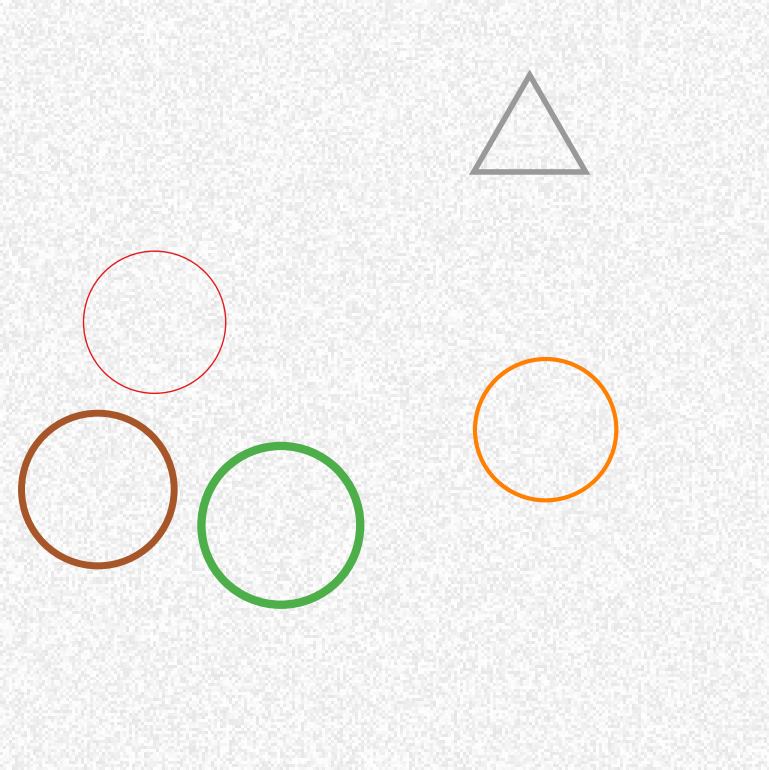[{"shape": "circle", "thickness": 0.5, "radius": 0.46, "center": [0.201, 0.581]}, {"shape": "circle", "thickness": 3, "radius": 0.52, "center": [0.365, 0.318]}, {"shape": "circle", "thickness": 1.5, "radius": 0.46, "center": [0.709, 0.442]}, {"shape": "circle", "thickness": 2.5, "radius": 0.5, "center": [0.127, 0.364]}, {"shape": "triangle", "thickness": 2, "radius": 0.42, "center": [0.688, 0.819]}]